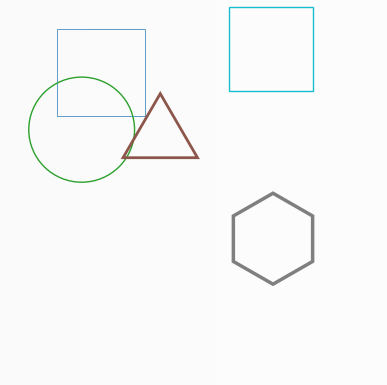[{"shape": "square", "thickness": 0.5, "radius": 0.57, "center": [0.261, 0.812]}, {"shape": "circle", "thickness": 1, "radius": 0.68, "center": [0.211, 0.663]}, {"shape": "triangle", "thickness": 2, "radius": 0.55, "center": [0.414, 0.646]}, {"shape": "hexagon", "thickness": 2.5, "radius": 0.59, "center": [0.704, 0.38]}, {"shape": "square", "thickness": 1, "radius": 0.55, "center": [0.699, 0.873]}]